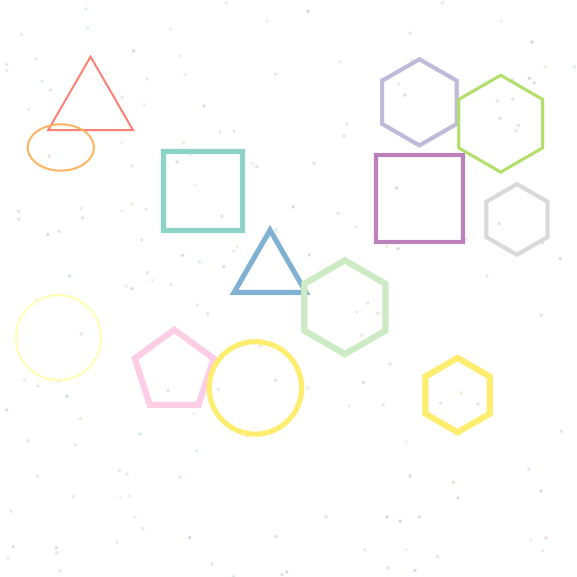[{"shape": "square", "thickness": 2.5, "radius": 0.34, "center": [0.351, 0.67]}, {"shape": "circle", "thickness": 1, "radius": 0.37, "center": [0.101, 0.414]}, {"shape": "hexagon", "thickness": 2, "radius": 0.37, "center": [0.726, 0.822]}, {"shape": "triangle", "thickness": 1, "radius": 0.42, "center": [0.157, 0.816]}, {"shape": "triangle", "thickness": 2.5, "radius": 0.36, "center": [0.468, 0.529]}, {"shape": "oval", "thickness": 1, "radius": 0.29, "center": [0.105, 0.744]}, {"shape": "hexagon", "thickness": 1.5, "radius": 0.42, "center": [0.867, 0.785]}, {"shape": "pentagon", "thickness": 3, "radius": 0.36, "center": [0.302, 0.356]}, {"shape": "hexagon", "thickness": 2, "radius": 0.31, "center": [0.895, 0.619]}, {"shape": "square", "thickness": 2, "radius": 0.38, "center": [0.727, 0.655]}, {"shape": "hexagon", "thickness": 3, "radius": 0.41, "center": [0.597, 0.467]}, {"shape": "hexagon", "thickness": 3, "radius": 0.32, "center": [0.792, 0.315]}, {"shape": "circle", "thickness": 2.5, "radius": 0.4, "center": [0.442, 0.327]}]